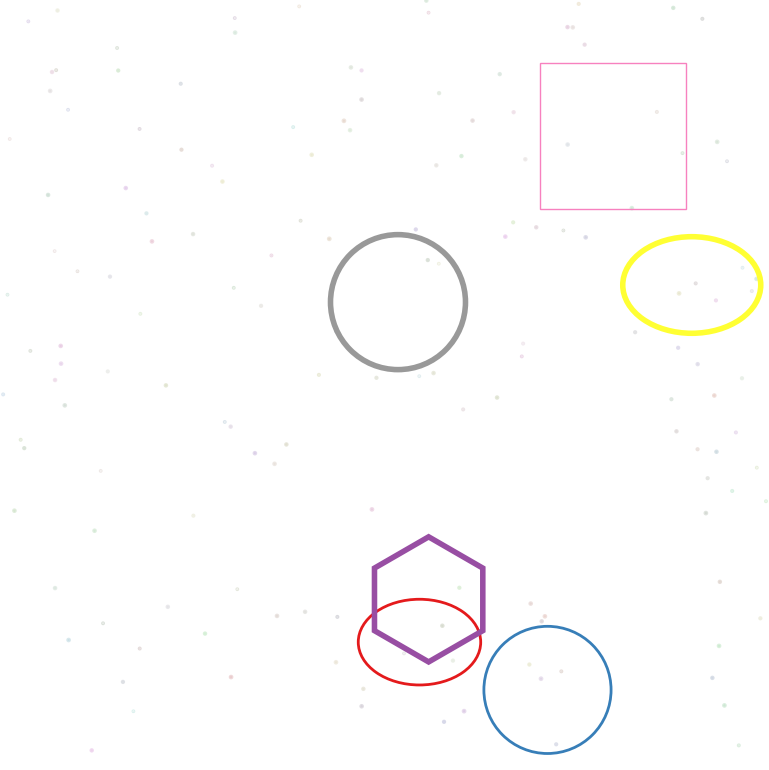[{"shape": "oval", "thickness": 1, "radius": 0.4, "center": [0.545, 0.166]}, {"shape": "circle", "thickness": 1, "radius": 0.41, "center": [0.711, 0.104]}, {"shape": "hexagon", "thickness": 2, "radius": 0.41, "center": [0.557, 0.222]}, {"shape": "oval", "thickness": 2, "radius": 0.45, "center": [0.898, 0.63]}, {"shape": "square", "thickness": 0.5, "radius": 0.47, "center": [0.796, 0.824]}, {"shape": "circle", "thickness": 2, "radius": 0.44, "center": [0.517, 0.608]}]